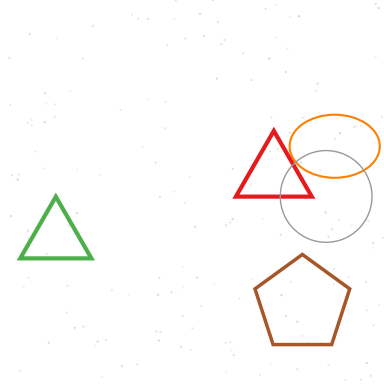[{"shape": "triangle", "thickness": 3, "radius": 0.57, "center": [0.711, 0.546]}, {"shape": "triangle", "thickness": 3, "radius": 0.53, "center": [0.145, 0.382]}, {"shape": "oval", "thickness": 1.5, "radius": 0.59, "center": [0.869, 0.62]}, {"shape": "pentagon", "thickness": 2.5, "radius": 0.65, "center": [0.785, 0.21]}, {"shape": "circle", "thickness": 1, "radius": 0.6, "center": [0.847, 0.49]}]